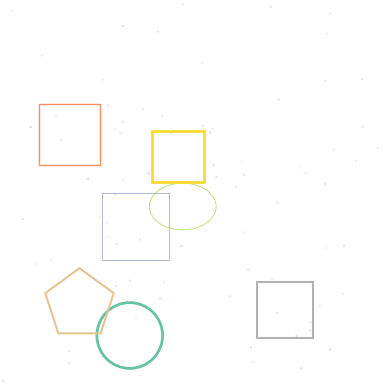[{"shape": "circle", "thickness": 2, "radius": 0.43, "center": [0.337, 0.129]}, {"shape": "square", "thickness": 1, "radius": 0.4, "center": [0.181, 0.651]}, {"shape": "square", "thickness": 0.5, "radius": 0.44, "center": [0.352, 0.413]}, {"shape": "oval", "thickness": 0.5, "radius": 0.43, "center": [0.475, 0.464]}, {"shape": "square", "thickness": 2, "radius": 0.34, "center": [0.462, 0.593]}, {"shape": "pentagon", "thickness": 1.5, "radius": 0.47, "center": [0.206, 0.21]}, {"shape": "square", "thickness": 1.5, "radius": 0.36, "center": [0.741, 0.194]}]